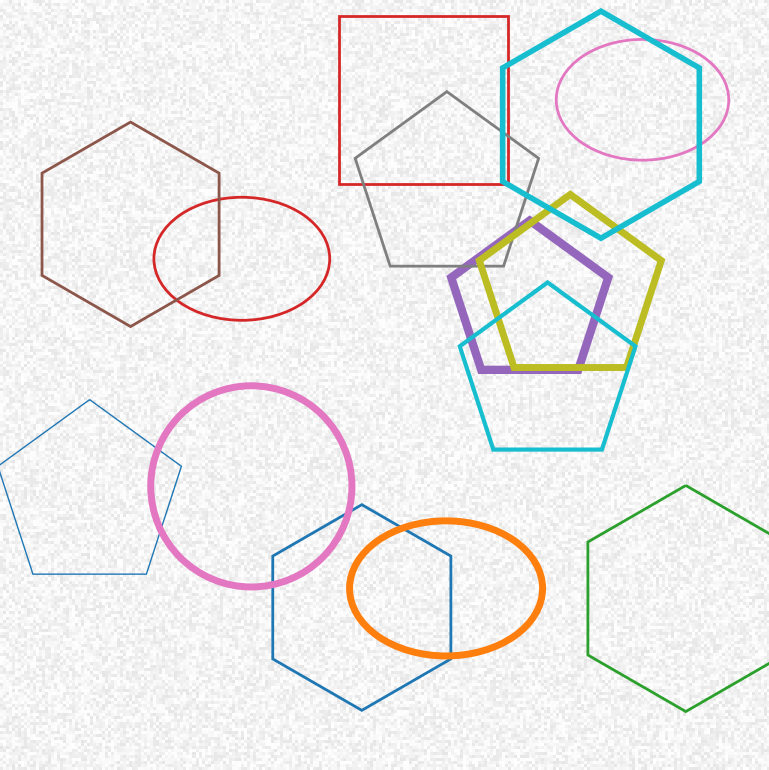[{"shape": "pentagon", "thickness": 0.5, "radius": 0.63, "center": [0.116, 0.356]}, {"shape": "hexagon", "thickness": 1, "radius": 0.67, "center": [0.47, 0.211]}, {"shape": "oval", "thickness": 2.5, "radius": 0.63, "center": [0.579, 0.236]}, {"shape": "hexagon", "thickness": 1, "radius": 0.73, "center": [0.891, 0.223]}, {"shape": "oval", "thickness": 1, "radius": 0.57, "center": [0.314, 0.664]}, {"shape": "square", "thickness": 1, "radius": 0.55, "center": [0.55, 0.87]}, {"shape": "pentagon", "thickness": 3, "radius": 0.54, "center": [0.688, 0.606]}, {"shape": "hexagon", "thickness": 1, "radius": 0.66, "center": [0.17, 0.709]}, {"shape": "circle", "thickness": 2.5, "radius": 0.65, "center": [0.326, 0.368]}, {"shape": "oval", "thickness": 1, "radius": 0.56, "center": [0.834, 0.87]}, {"shape": "pentagon", "thickness": 1, "radius": 0.63, "center": [0.58, 0.756]}, {"shape": "pentagon", "thickness": 2.5, "radius": 0.62, "center": [0.741, 0.623]}, {"shape": "pentagon", "thickness": 1.5, "radius": 0.6, "center": [0.711, 0.513]}, {"shape": "hexagon", "thickness": 2, "radius": 0.74, "center": [0.78, 0.838]}]